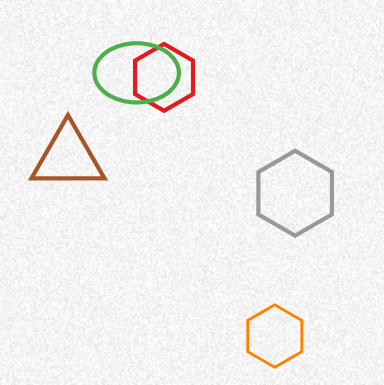[{"shape": "hexagon", "thickness": 3, "radius": 0.43, "center": [0.426, 0.799]}, {"shape": "oval", "thickness": 3, "radius": 0.55, "center": [0.355, 0.811]}, {"shape": "hexagon", "thickness": 2, "radius": 0.41, "center": [0.714, 0.127]}, {"shape": "triangle", "thickness": 3, "radius": 0.55, "center": [0.177, 0.592]}, {"shape": "hexagon", "thickness": 3, "radius": 0.55, "center": [0.767, 0.498]}]